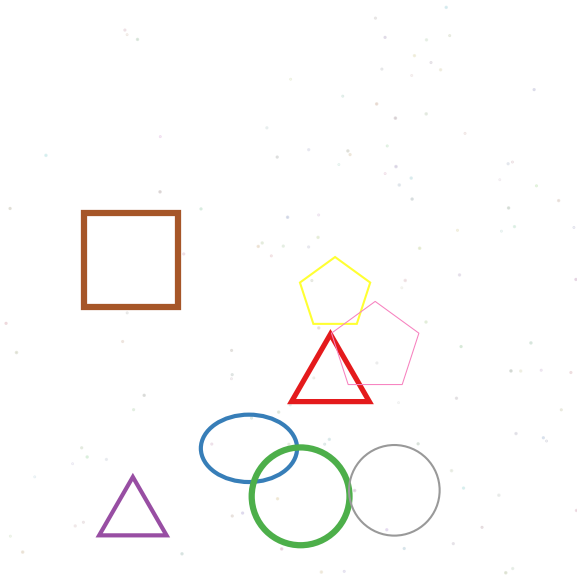[{"shape": "triangle", "thickness": 2.5, "radius": 0.39, "center": [0.572, 0.343]}, {"shape": "oval", "thickness": 2, "radius": 0.42, "center": [0.431, 0.223]}, {"shape": "circle", "thickness": 3, "radius": 0.42, "center": [0.521, 0.14]}, {"shape": "triangle", "thickness": 2, "radius": 0.34, "center": [0.23, 0.106]}, {"shape": "pentagon", "thickness": 1, "radius": 0.32, "center": [0.58, 0.49]}, {"shape": "square", "thickness": 3, "radius": 0.41, "center": [0.227, 0.548]}, {"shape": "pentagon", "thickness": 0.5, "radius": 0.4, "center": [0.65, 0.398]}, {"shape": "circle", "thickness": 1, "radius": 0.39, "center": [0.683, 0.15]}]